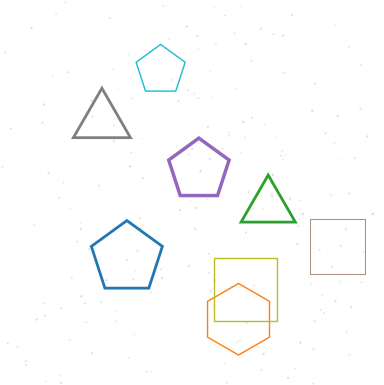[{"shape": "pentagon", "thickness": 2, "radius": 0.49, "center": [0.33, 0.33]}, {"shape": "hexagon", "thickness": 1, "radius": 0.46, "center": [0.62, 0.171]}, {"shape": "triangle", "thickness": 2, "radius": 0.41, "center": [0.697, 0.464]}, {"shape": "pentagon", "thickness": 2.5, "radius": 0.41, "center": [0.517, 0.559]}, {"shape": "square", "thickness": 0.5, "radius": 0.36, "center": [0.877, 0.359]}, {"shape": "triangle", "thickness": 2, "radius": 0.43, "center": [0.265, 0.685]}, {"shape": "square", "thickness": 1, "radius": 0.41, "center": [0.637, 0.248]}, {"shape": "pentagon", "thickness": 1, "radius": 0.33, "center": [0.417, 0.818]}]